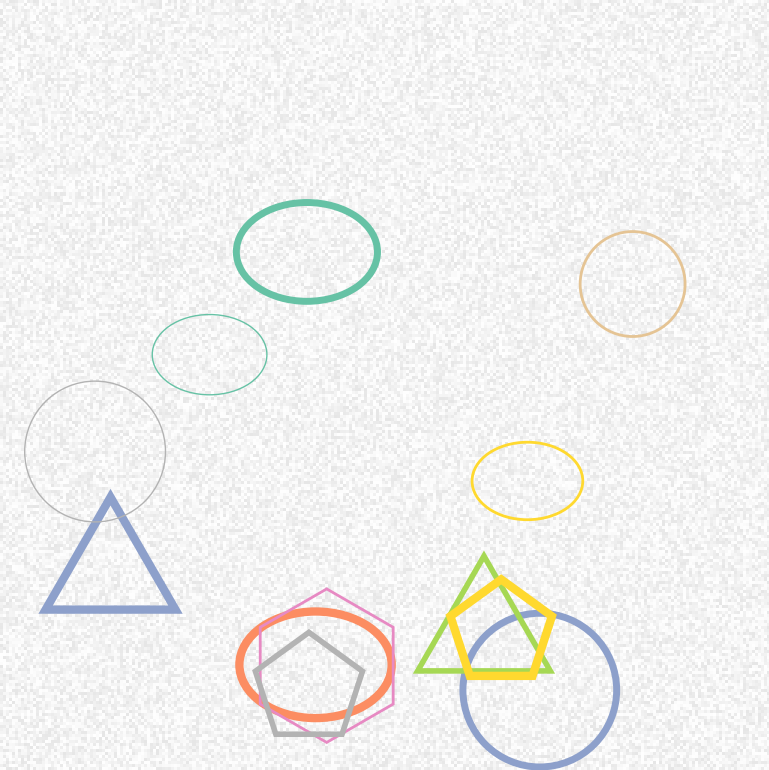[{"shape": "oval", "thickness": 0.5, "radius": 0.37, "center": [0.272, 0.539]}, {"shape": "oval", "thickness": 2.5, "radius": 0.46, "center": [0.399, 0.673]}, {"shape": "oval", "thickness": 3, "radius": 0.49, "center": [0.41, 0.137]}, {"shape": "circle", "thickness": 2.5, "radius": 0.5, "center": [0.701, 0.104]}, {"shape": "triangle", "thickness": 3, "radius": 0.49, "center": [0.144, 0.257]}, {"shape": "hexagon", "thickness": 1, "radius": 0.5, "center": [0.424, 0.135]}, {"shape": "triangle", "thickness": 2, "radius": 0.5, "center": [0.629, 0.178]}, {"shape": "pentagon", "thickness": 3, "radius": 0.35, "center": [0.651, 0.178]}, {"shape": "oval", "thickness": 1, "radius": 0.36, "center": [0.685, 0.375]}, {"shape": "circle", "thickness": 1, "radius": 0.34, "center": [0.822, 0.631]}, {"shape": "pentagon", "thickness": 2, "radius": 0.37, "center": [0.401, 0.106]}, {"shape": "circle", "thickness": 0.5, "radius": 0.46, "center": [0.123, 0.414]}]